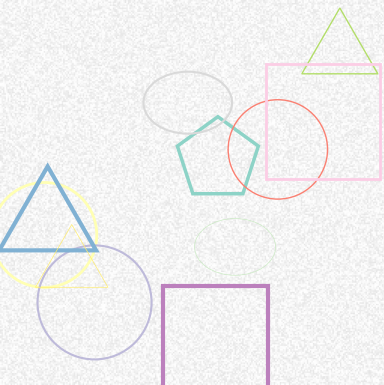[{"shape": "pentagon", "thickness": 2.5, "radius": 0.55, "center": [0.566, 0.586]}, {"shape": "circle", "thickness": 2, "radius": 0.68, "center": [0.115, 0.39]}, {"shape": "circle", "thickness": 1.5, "radius": 0.74, "center": [0.246, 0.215]}, {"shape": "circle", "thickness": 1, "radius": 0.65, "center": [0.722, 0.612]}, {"shape": "triangle", "thickness": 3, "radius": 0.73, "center": [0.124, 0.422]}, {"shape": "triangle", "thickness": 1, "radius": 0.57, "center": [0.883, 0.865]}, {"shape": "square", "thickness": 2, "radius": 0.74, "center": [0.838, 0.685]}, {"shape": "oval", "thickness": 1.5, "radius": 0.58, "center": [0.488, 0.733]}, {"shape": "square", "thickness": 3, "radius": 0.68, "center": [0.56, 0.121]}, {"shape": "oval", "thickness": 0.5, "radius": 0.53, "center": [0.611, 0.359]}, {"shape": "triangle", "thickness": 0.5, "radius": 0.54, "center": [0.186, 0.308]}]